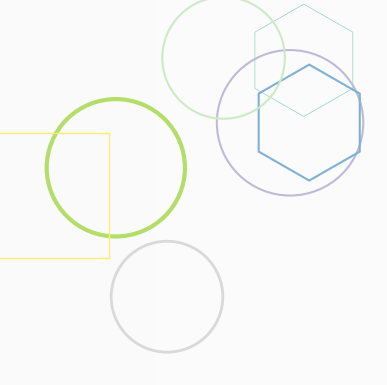[{"shape": "hexagon", "thickness": 0.5, "radius": 0.73, "center": [0.784, 0.843]}, {"shape": "circle", "thickness": 1.5, "radius": 0.94, "center": [0.749, 0.681]}, {"shape": "hexagon", "thickness": 1.5, "radius": 0.75, "center": [0.798, 0.682]}, {"shape": "circle", "thickness": 3, "radius": 0.89, "center": [0.299, 0.564]}, {"shape": "circle", "thickness": 2, "radius": 0.72, "center": [0.431, 0.229]}, {"shape": "circle", "thickness": 1.5, "radius": 0.79, "center": [0.577, 0.85]}, {"shape": "square", "thickness": 1, "radius": 0.81, "center": [0.119, 0.492]}]